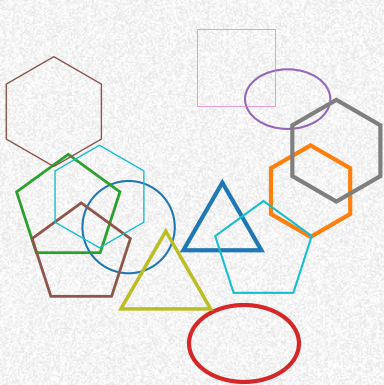[{"shape": "circle", "thickness": 1.5, "radius": 0.6, "center": [0.334, 0.41]}, {"shape": "triangle", "thickness": 3, "radius": 0.59, "center": [0.578, 0.409]}, {"shape": "hexagon", "thickness": 3, "radius": 0.59, "center": [0.807, 0.504]}, {"shape": "pentagon", "thickness": 2, "radius": 0.71, "center": [0.177, 0.458]}, {"shape": "oval", "thickness": 3, "radius": 0.71, "center": [0.634, 0.108]}, {"shape": "oval", "thickness": 1.5, "radius": 0.55, "center": [0.747, 0.743]}, {"shape": "pentagon", "thickness": 2, "radius": 0.67, "center": [0.211, 0.339]}, {"shape": "hexagon", "thickness": 1, "radius": 0.71, "center": [0.14, 0.71]}, {"shape": "square", "thickness": 0.5, "radius": 0.5, "center": [0.613, 0.825]}, {"shape": "hexagon", "thickness": 3, "radius": 0.66, "center": [0.874, 0.609]}, {"shape": "triangle", "thickness": 2.5, "radius": 0.67, "center": [0.431, 0.265]}, {"shape": "hexagon", "thickness": 1, "radius": 0.67, "center": [0.258, 0.49]}, {"shape": "pentagon", "thickness": 1.5, "radius": 0.66, "center": [0.684, 0.346]}]